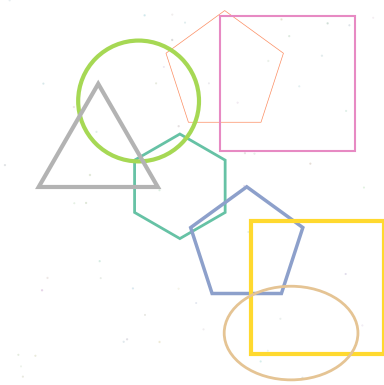[{"shape": "hexagon", "thickness": 2, "radius": 0.68, "center": [0.467, 0.516]}, {"shape": "pentagon", "thickness": 0.5, "radius": 0.8, "center": [0.584, 0.812]}, {"shape": "pentagon", "thickness": 2.5, "radius": 0.77, "center": [0.641, 0.362]}, {"shape": "square", "thickness": 1.5, "radius": 0.88, "center": [0.747, 0.783]}, {"shape": "circle", "thickness": 3, "radius": 0.78, "center": [0.36, 0.738]}, {"shape": "square", "thickness": 3, "radius": 0.86, "center": [0.825, 0.253]}, {"shape": "oval", "thickness": 2, "radius": 0.87, "center": [0.756, 0.135]}, {"shape": "triangle", "thickness": 3, "radius": 0.89, "center": [0.255, 0.604]}]